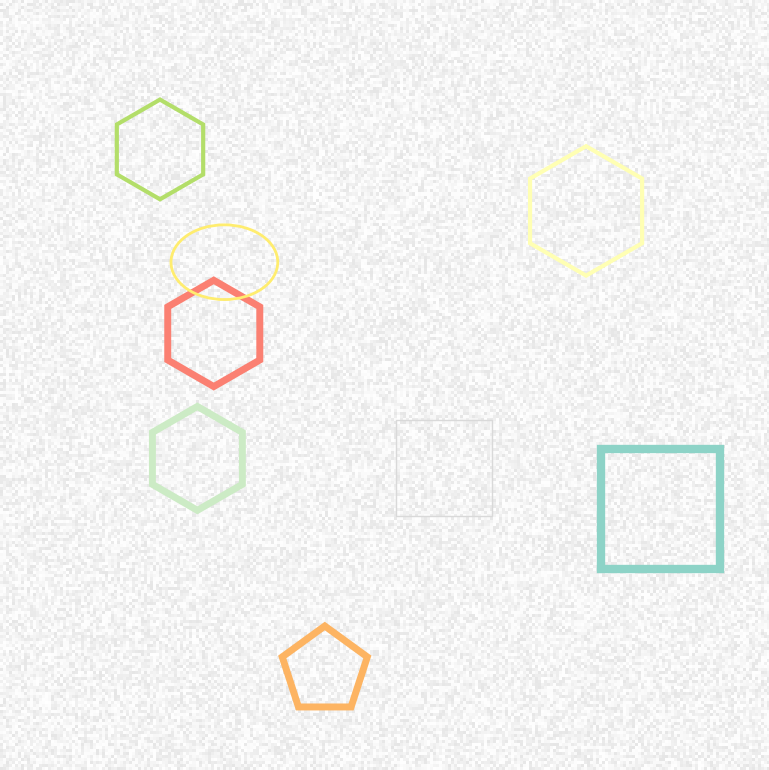[{"shape": "square", "thickness": 3, "radius": 0.39, "center": [0.858, 0.339]}, {"shape": "hexagon", "thickness": 1.5, "radius": 0.42, "center": [0.761, 0.726]}, {"shape": "hexagon", "thickness": 2.5, "radius": 0.35, "center": [0.278, 0.567]}, {"shape": "pentagon", "thickness": 2.5, "radius": 0.29, "center": [0.422, 0.129]}, {"shape": "hexagon", "thickness": 1.5, "radius": 0.32, "center": [0.208, 0.806]}, {"shape": "square", "thickness": 0.5, "radius": 0.31, "center": [0.577, 0.392]}, {"shape": "hexagon", "thickness": 2.5, "radius": 0.34, "center": [0.256, 0.405]}, {"shape": "oval", "thickness": 1, "radius": 0.35, "center": [0.291, 0.659]}]